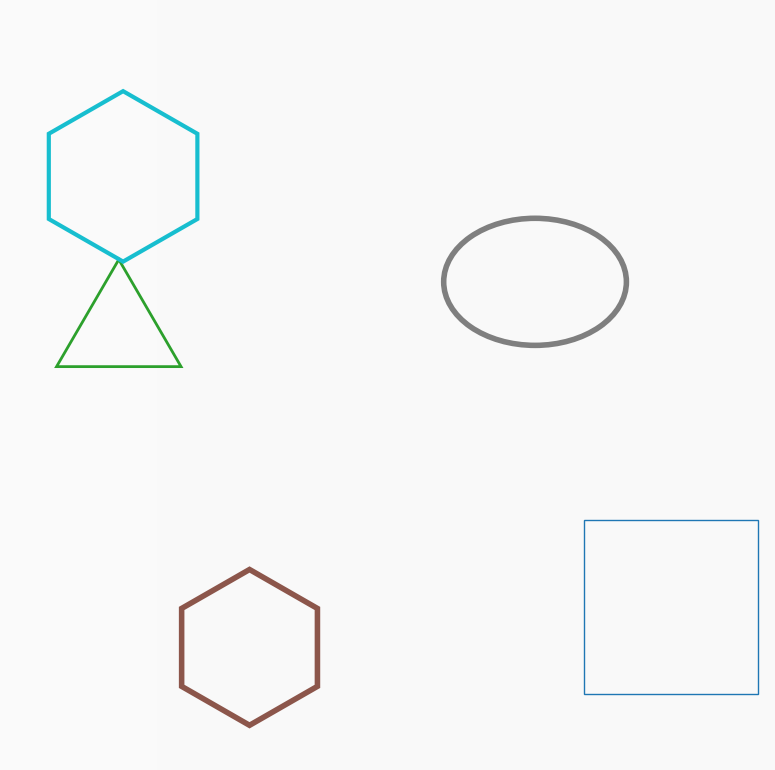[{"shape": "square", "thickness": 0.5, "radius": 0.56, "center": [0.866, 0.212]}, {"shape": "triangle", "thickness": 1, "radius": 0.46, "center": [0.153, 0.57]}, {"shape": "hexagon", "thickness": 2, "radius": 0.51, "center": [0.322, 0.159]}, {"shape": "oval", "thickness": 2, "radius": 0.59, "center": [0.69, 0.634]}, {"shape": "hexagon", "thickness": 1.5, "radius": 0.55, "center": [0.159, 0.771]}]